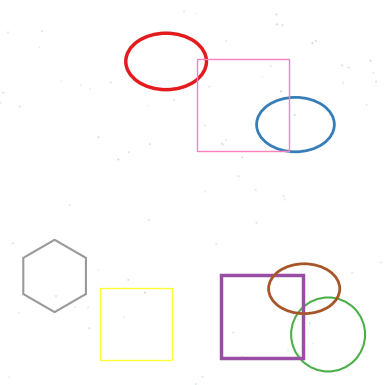[{"shape": "oval", "thickness": 2.5, "radius": 0.52, "center": [0.431, 0.84]}, {"shape": "oval", "thickness": 2, "radius": 0.5, "center": [0.767, 0.676]}, {"shape": "circle", "thickness": 1.5, "radius": 0.48, "center": [0.852, 0.131]}, {"shape": "square", "thickness": 2.5, "radius": 0.54, "center": [0.68, 0.178]}, {"shape": "square", "thickness": 1, "radius": 0.47, "center": [0.353, 0.158]}, {"shape": "oval", "thickness": 2, "radius": 0.46, "center": [0.79, 0.25]}, {"shape": "square", "thickness": 1, "radius": 0.6, "center": [0.631, 0.727]}, {"shape": "hexagon", "thickness": 1.5, "radius": 0.47, "center": [0.142, 0.283]}]